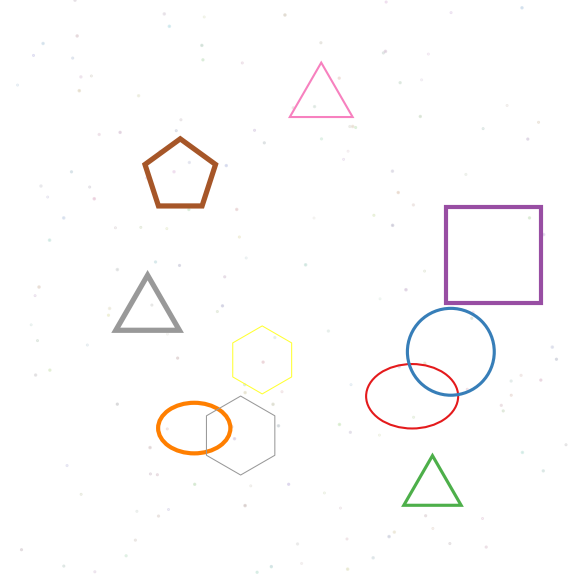[{"shape": "oval", "thickness": 1, "radius": 0.4, "center": [0.714, 0.313]}, {"shape": "circle", "thickness": 1.5, "radius": 0.38, "center": [0.781, 0.39]}, {"shape": "triangle", "thickness": 1.5, "radius": 0.29, "center": [0.749, 0.153]}, {"shape": "square", "thickness": 2, "radius": 0.41, "center": [0.855, 0.558]}, {"shape": "oval", "thickness": 2, "radius": 0.31, "center": [0.336, 0.258]}, {"shape": "hexagon", "thickness": 0.5, "radius": 0.29, "center": [0.454, 0.376]}, {"shape": "pentagon", "thickness": 2.5, "radius": 0.32, "center": [0.312, 0.694]}, {"shape": "triangle", "thickness": 1, "radius": 0.31, "center": [0.556, 0.828]}, {"shape": "triangle", "thickness": 2.5, "radius": 0.32, "center": [0.256, 0.459]}, {"shape": "hexagon", "thickness": 0.5, "radius": 0.34, "center": [0.417, 0.245]}]